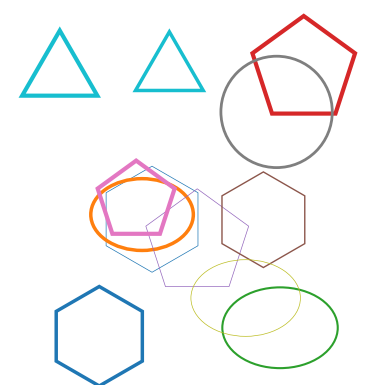[{"shape": "hexagon", "thickness": 0.5, "radius": 0.69, "center": [0.395, 0.431]}, {"shape": "hexagon", "thickness": 2.5, "radius": 0.65, "center": [0.258, 0.127]}, {"shape": "oval", "thickness": 2.5, "radius": 0.67, "center": [0.369, 0.443]}, {"shape": "oval", "thickness": 1.5, "radius": 0.75, "center": [0.727, 0.149]}, {"shape": "pentagon", "thickness": 3, "radius": 0.7, "center": [0.789, 0.818]}, {"shape": "pentagon", "thickness": 0.5, "radius": 0.7, "center": [0.512, 0.369]}, {"shape": "hexagon", "thickness": 1, "radius": 0.62, "center": [0.684, 0.429]}, {"shape": "pentagon", "thickness": 3, "radius": 0.53, "center": [0.354, 0.478]}, {"shape": "circle", "thickness": 2, "radius": 0.72, "center": [0.718, 0.709]}, {"shape": "oval", "thickness": 0.5, "radius": 0.71, "center": [0.638, 0.226]}, {"shape": "triangle", "thickness": 2.5, "radius": 0.51, "center": [0.44, 0.816]}, {"shape": "triangle", "thickness": 3, "radius": 0.56, "center": [0.155, 0.808]}]